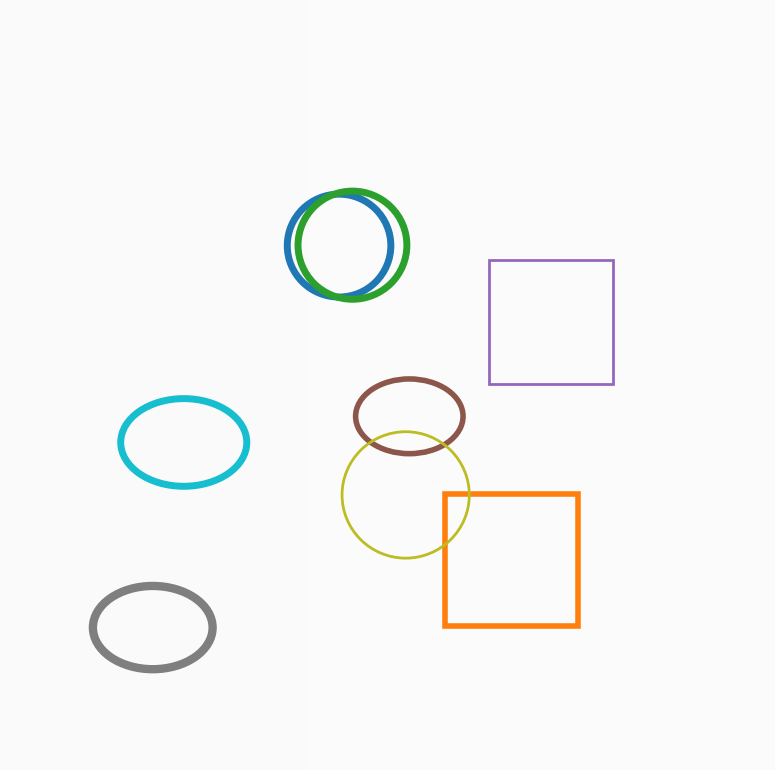[{"shape": "circle", "thickness": 2.5, "radius": 0.33, "center": [0.437, 0.681]}, {"shape": "square", "thickness": 2, "radius": 0.43, "center": [0.66, 0.273]}, {"shape": "circle", "thickness": 2.5, "radius": 0.35, "center": [0.455, 0.682]}, {"shape": "square", "thickness": 1, "radius": 0.4, "center": [0.711, 0.582]}, {"shape": "oval", "thickness": 2, "radius": 0.35, "center": [0.528, 0.459]}, {"shape": "oval", "thickness": 3, "radius": 0.39, "center": [0.197, 0.185]}, {"shape": "circle", "thickness": 1, "radius": 0.41, "center": [0.523, 0.357]}, {"shape": "oval", "thickness": 2.5, "radius": 0.41, "center": [0.237, 0.425]}]